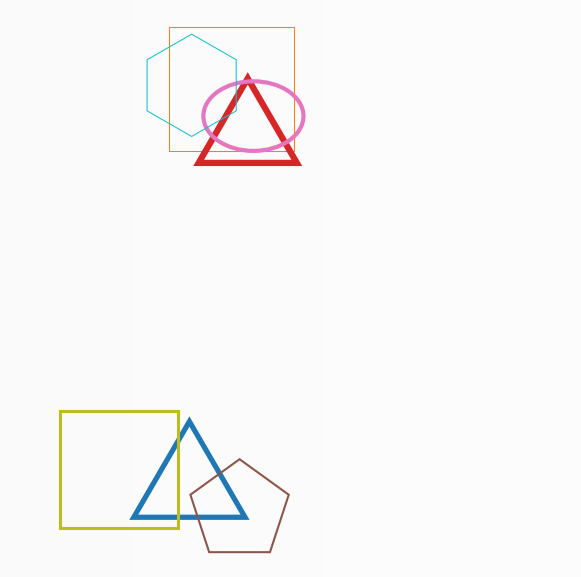[{"shape": "triangle", "thickness": 2.5, "radius": 0.55, "center": [0.326, 0.159]}, {"shape": "square", "thickness": 0.5, "radius": 0.54, "center": [0.399, 0.844]}, {"shape": "triangle", "thickness": 3, "radius": 0.49, "center": [0.426, 0.766]}, {"shape": "pentagon", "thickness": 1, "radius": 0.44, "center": [0.412, 0.115]}, {"shape": "oval", "thickness": 2, "radius": 0.43, "center": [0.436, 0.798]}, {"shape": "square", "thickness": 1.5, "radius": 0.51, "center": [0.205, 0.186]}, {"shape": "hexagon", "thickness": 0.5, "radius": 0.44, "center": [0.33, 0.851]}]